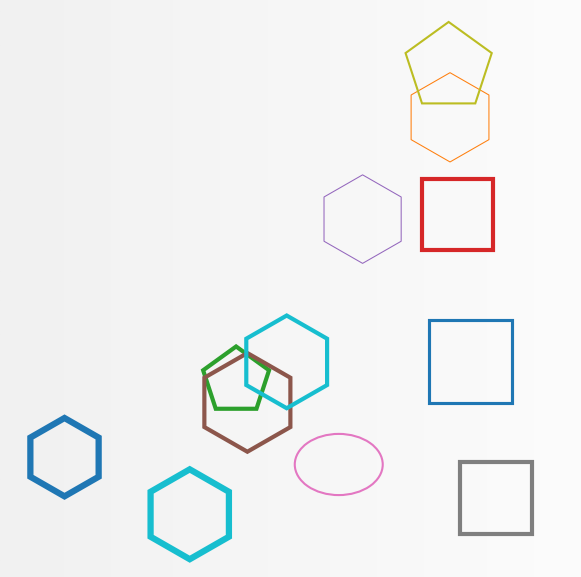[{"shape": "hexagon", "thickness": 3, "radius": 0.34, "center": [0.111, 0.208]}, {"shape": "square", "thickness": 1.5, "radius": 0.36, "center": [0.809, 0.373]}, {"shape": "hexagon", "thickness": 0.5, "radius": 0.39, "center": [0.774, 0.796]}, {"shape": "pentagon", "thickness": 2, "radius": 0.3, "center": [0.406, 0.34]}, {"shape": "square", "thickness": 2, "radius": 0.3, "center": [0.787, 0.628]}, {"shape": "hexagon", "thickness": 0.5, "radius": 0.38, "center": [0.624, 0.62]}, {"shape": "hexagon", "thickness": 2, "radius": 0.43, "center": [0.426, 0.302]}, {"shape": "oval", "thickness": 1, "radius": 0.38, "center": [0.583, 0.195]}, {"shape": "square", "thickness": 2, "radius": 0.31, "center": [0.853, 0.137]}, {"shape": "pentagon", "thickness": 1, "radius": 0.39, "center": [0.772, 0.883]}, {"shape": "hexagon", "thickness": 3, "radius": 0.39, "center": [0.326, 0.109]}, {"shape": "hexagon", "thickness": 2, "radius": 0.4, "center": [0.493, 0.373]}]